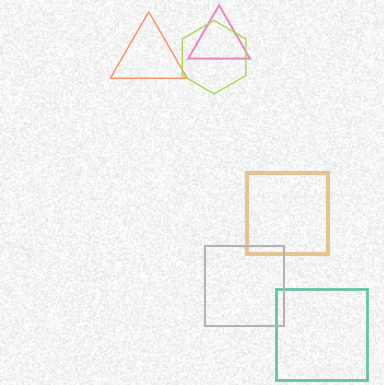[{"shape": "square", "thickness": 2, "radius": 0.59, "center": [0.836, 0.131]}, {"shape": "triangle", "thickness": 1, "radius": 0.58, "center": [0.386, 0.854]}, {"shape": "triangle", "thickness": 1.5, "radius": 0.46, "center": [0.569, 0.894]}, {"shape": "hexagon", "thickness": 1, "radius": 0.48, "center": [0.556, 0.851]}, {"shape": "square", "thickness": 3, "radius": 0.53, "center": [0.746, 0.444]}, {"shape": "square", "thickness": 1.5, "radius": 0.51, "center": [0.634, 0.257]}]